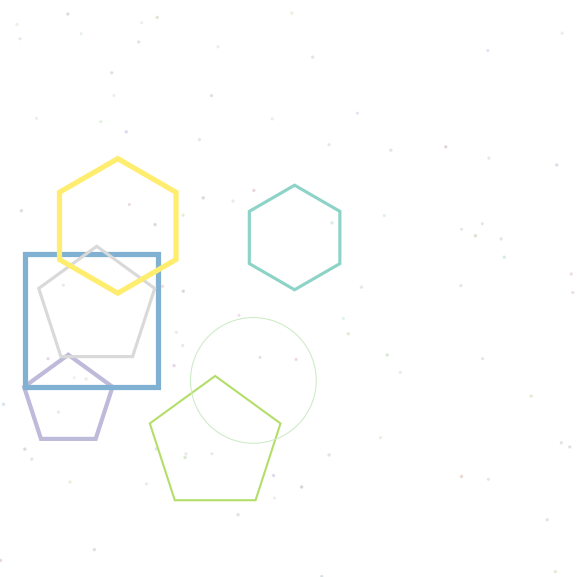[{"shape": "hexagon", "thickness": 1.5, "radius": 0.45, "center": [0.51, 0.588]}, {"shape": "pentagon", "thickness": 2, "radius": 0.4, "center": [0.118, 0.304]}, {"shape": "square", "thickness": 2.5, "radius": 0.58, "center": [0.158, 0.444]}, {"shape": "pentagon", "thickness": 1, "radius": 0.59, "center": [0.373, 0.229]}, {"shape": "pentagon", "thickness": 1.5, "radius": 0.53, "center": [0.168, 0.467]}, {"shape": "circle", "thickness": 0.5, "radius": 0.54, "center": [0.439, 0.34]}, {"shape": "hexagon", "thickness": 2.5, "radius": 0.58, "center": [0.204, 0.608]}]